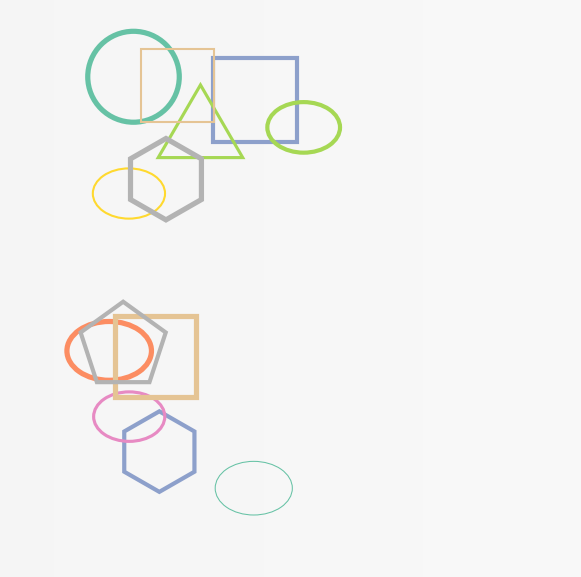[{"shape": "oval", "thickness": 0.5, "radius": 0.33, "center": [0.437, 0.154]}, {"shape": "circle", "thickness": 2.5, "radius": 0.39, "center": [0.23, 0.866]}, {"shape": "oval", "thickness": 2.5, "radius": 0.36, "center": [0.188, 0.392]}, {"shape": "hexagon", "thickness": 2, "radius": 0.35, "center": [0.274, 0.217]}, {"shape": "square", "thickness": 2, "radius": 0.36, "center": [0.439, 0.826]}, {"shape": "oval", "thickness": 1.5, "radius": 0.31, "center": [0.222, 0.278]}, {"shape": "oval", "thickness": 2, "radius": 0.31, "center": [0.522, 0.779]}, {"shape": "triangle", "thickness": 1.5, "radius": 0.42, "center": [0.345, 0.768]}, {"shape": "oval", "thickness": 1, "radius": 0.31, "center": [0.222, 0.664]}, {"shape": "square", "thickness": 2.5, "radius": 0.35, "center": [0.267, 0.381]}, {"shape": "square", "thickness": 1, "radius": 0.31, "center": [0.306, 0.851]}, {"shape": "hexagon", "thickness": 2.5, "radius": 0.35, "center": [0.286, 0.689]}, {"shape": "pentagon", "thickness": 2, "radius": 0.38, "center": [0.212, 0.4]}]